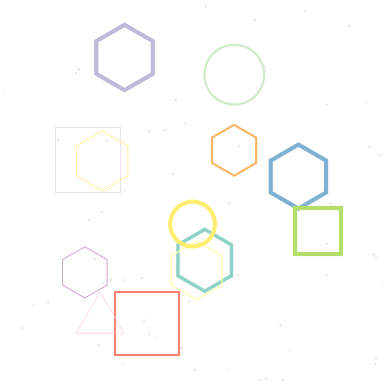[{"shape": "hexagon", "thickness": 2.5, "radius": 0.4, "center": [0.532, 0.324]}, {"shape": "hexagon", "thickness": 1, "radius": 0.38, "center": [0.511, 0.298]}, {"shape": "hexagon", "thickness": 3, "radius": 0.42, "center": [0.324, 0.851]}, {"shape": "square", "thickness": 1.5, "radius": 0.41, "center": [0.383, 0.16]}, {"shape": "hexagon", "thickness": 3, "radius": 0.42, "center": [0.775, 0.541]}, {"shape": "hexagon", "thickness": 1.5, "radius": 0.33, "center": [0.608, 0.61]}, {"shape": "square", "thickness": 3, "radius": 0.3, "center": [0.826, 0.399]}, {"shape": "triangle", "thickness": 0.5, "radius": 0.36, "center": [0.26, 0.17]}, {"shape": "square", "thickness": 0.5, "radius": 0.42, "center": [0.228, 0.586]}, {"shape": "hexagon", "thickness": 0.5, "radius": 0.33, "center": [0.22, 0.293]}, {"shape": "circle", "thickness": 1.5, "radius": 0.39, "center": [0.609, 0.806]}, {"shape": "circle", "thickness": 3, "radius": 0.29, "center": [0.5, 0.418]}, {"shape": "hexagon", "thickness": 0.5, "radius": 0.39, "center": [0.265, 0.582]}]